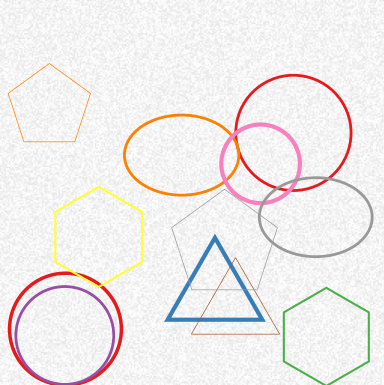[{"shape": "circle", "thickness": 2.5, "radius": 0.73, "center": [0.17, 0.145]}, {"shape": "circle", "thickness": 2, "radius": 0.75, "center": [0.762, 0.655]}, {"shape": "triangle", "thickness": 3, "radius": 0.71, "center": [0.558, 0.241]}, {"shape": "hexagon", "thickness": 1.5, "radius": 0.64, "center": [0.848, 0.125]}, {"shape": "circle", "thickness": 2, "radius": 0.64, "center": [0.168, 0.129]}, {"shape": "oval", "thickness": 2, "radius": 0.74, "center": [0.472, 0.597]}, {"shape": "pentagon", "thickness": 0.5, "radius": 0.56, "center": [0.128, 0.723]}, {"shape": "hexagon", "thickness": 1.5, "radius": 0.65, "center": [0.256, 0.385]}, {"shape": "triangle", "thickness": 0.5, "radius": 0.66, "center": [0.612, 0.198]}, {"shape": "circle", "thickness": 3, "radius": 0.51, "center": [0.677, 0.574]}, {"shape": "pentagon", "thickness": 0.5, "radius": 0.72, "center": [0.583, 0.364]}, {"shape": "oval", "thickness": 2, "radius": 0.73, "center": [0.82, 0.436]}]